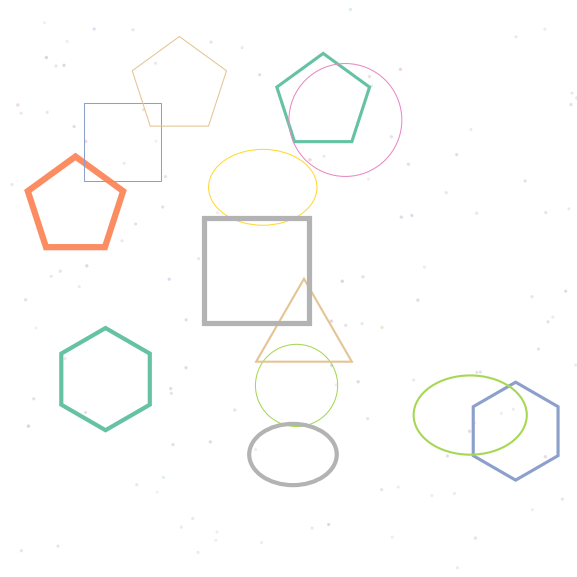[{"shape": "hexagon", "thickness": 2, "radius": 0.44, "center": [0.183, 0.343]}, {"shape": "pentagon", "thickness": 1.5, "radius": 0.42, "center": [0.56, 0.822]}, {"shape": "pentagon", "thickness": 3, "radius": 0.43, "center": [0.131, 0.641]}, {"shape": "hexagon", "thickness": 1.5, "radius": 0.42, "center": [0.893, 0.253]}, {"shape": "square", "thickness": 0.5, "radius": 0.34, "center": [0.212, 0.753]}, {"shape": "circle", "thickness": 0.5, "radius": 0.49, "center": [0.598, 0.791]}, {"shape": "oval", "thickness": 1, "radius": 0.49, "center": [0.814, 0.28]}, {"shape": "circle", "thickness": 0.5, "radius": 0.36, "center": [0.514, 0.332]}, {"shape": "oval", "thickness": 0.5, "radius": 0.47, "center": [0.455, 0.675]}, {"shape": "pentagon", "thickness": 0.5, "radius": 0.43, "center": [0.311, 0.85]}, {"shape": "triangle", "thickness": 1, "radius": 0.48, "center": [0.526, 0.421]}, {"shape": "square", "thickness": 2.5, "radius": 0.45, "center": [0.444, 0.531]}, {"shape": "oval", "thickness": 2, "radius": 0.38, "center": [0.507, 0.212]}]